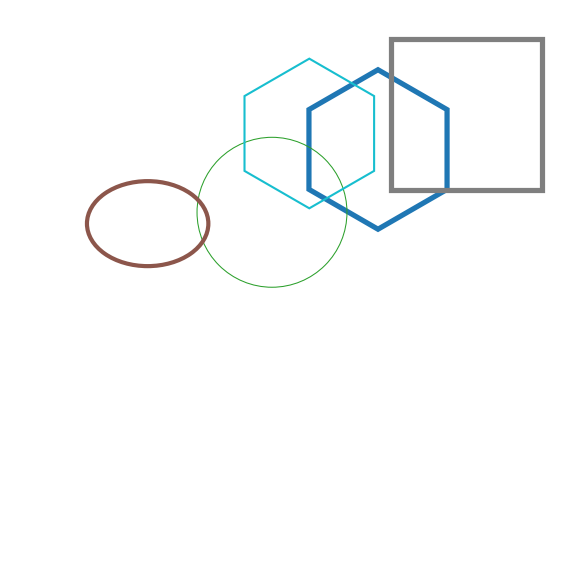[{"shape": "hexagon", "thickness": 2.5, "radius": 0.69, "center": [0.655, 0.74]}, {"shape": "circle", "thickness": 0.5, "radius": 0.65, "center": [0.471, 0.632]}, {"shape": "oval", "thickness": 2, "radius": 0.53, "center": [0.256, 0.612]}, {"shape": "square", "thickness": 2.5, "radius": 0.65, "center": [0.808, 0.8]}, {"shape": "hexagon", "thickness": 1, "radius": 0.65, "center": [0.536, 0.768]}]